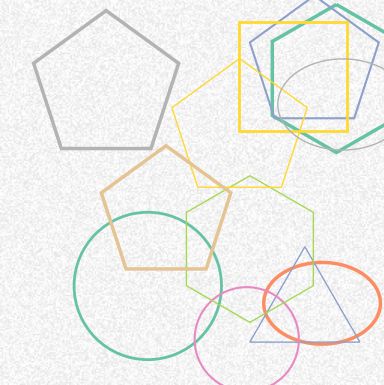[{"shape": "circle", "thickness": 2, "radius": 0.96, "center": [0.384, 0.257]}, {"shape": "hexagon", "thickness": 2.5, "radius": 0.96, "center": [0.874, 0.796]}, {"shape": "oval", "thickness": 2.5, "radius": 0.76, "center": [0.837, 0.212]}, {"shape": "pentagon", "thickness": 1.5, "radius": 0.88, "center": [0.816, 0.835]}, {"shape": "triangle", "thickness": 1, "radius": 0.83, "center": [0.792, 0.194]}, {"shape": "circle", "thickness": 1.5, "radius": 0.68, "center": [0.641, 0.119]}, {"shape": "hexagon", "thickness": 1, "radius": 0.95, "center": [0.649, 0.353]}, {"shape": "square", "thickness": 2, "radius": 0.71, "center": [0.761, 0.802]}, {"shape": "pentagon", "thickness": 1, "radius": 0.92, "center": [0.622, 0.663]}, {"shape": "pentagon", "thickness": 2.5, "radius": 0.88, "center": [0.431, 0.445]}, {"shape": "oval", "thickness": 1, "radius": 0.85, "center": [0.891, 0.729]}, {"shape": "pentagon", "thickness": 2.5, "radius": 0.99, "center": [0.276, 0.774]}]